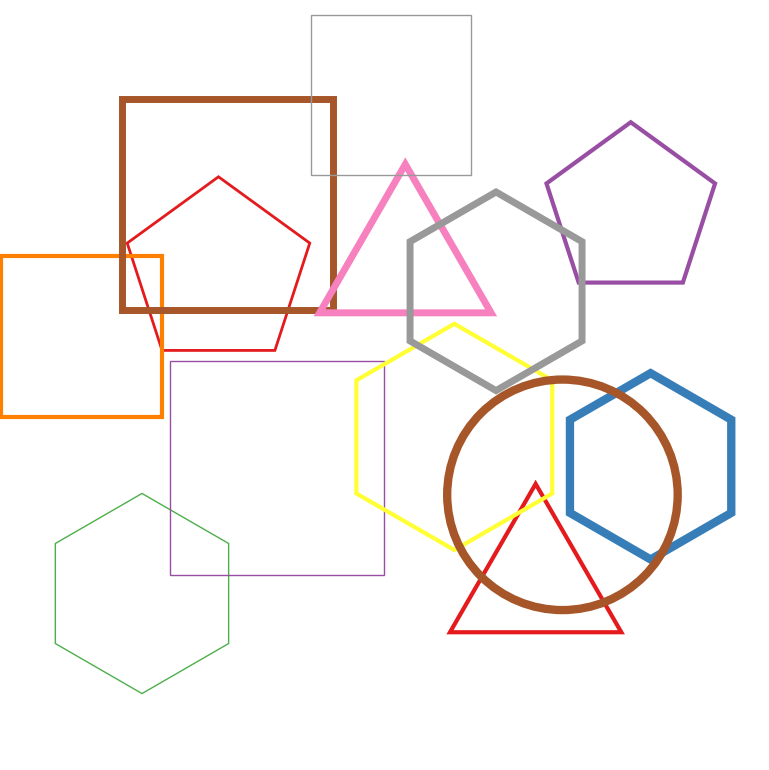[{"shape": "triangle", "thickness": 1.5, "radius": 0.64, "center": [0.696, 0.243]}, {"shape": "pentagon", "thickness": 1, "radius": 0.62, "center": [0.284, 0.646]}, {"shape": "hexagon", "thickness": 3, "radius": 0.6, "center": [0.845, 0.394]}, {"shape": "hexagon", "thickness": 0.5, "radius": 0.65, "center": [0.184, 0.229]}, {"shape": "pentagon", "thickness": 1.5, "radius": 0.58, "center": [0.819, 0.726]}, {"shape": "square", "thickness": 0.5, "radius": 0.7, "center": [0.359, 0.393]}, {"shape": "square", "thickness": 1.5, "radius": 0.52, "center": [0.106, 0.562]}, {"shape": "hexagon", "thickness": 1.5, "radius": 0.73, "center": [0.59, 0.433]}, {"shape": "square", "thickness": 2.5, "radius": 0.68, "center": [0.295, 0.734]}, {"shape": "circle", "thickness": 3, "radius": 0.75, "center": [0.73, 0.357]}, {"shape": "triangle", "thickness": 2.5, "radius": 0.64, "center": [0.526, 0.658]}, {"shape": "square", "thickness": 0.5, "radius": 0.52, "center": [0.508, 0.877]}, {"shape": "hexagon", "thickness": 2.5, "radius": 0.64, "center": [0.644, 0.622]}]